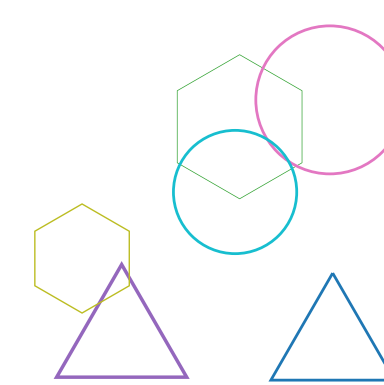[{"shape": "triangle", "thickness": 2, "radius": 0.93, "center": [0.864, 0.105]}, {"shape": "hexagon", "thickness": 0.5, "radius": 0.94, "center": [0.622, 0.671]}, {"shape": "triangle", "thickness": 2.5, "radius": 0.98, "center": [0.316, 0.118]}, {"shape": "circle", "thickness": 2, "radius": 0.96, "center": [0.857, 0.741]}, {"shape": "hexagon", "thickness": 1, "radius": 0.71, "center": [0.213, 0.329]}, {"shape": "circle", "thickness": 2, "radius": 0.8, "center": [0.611, 0.501]}]